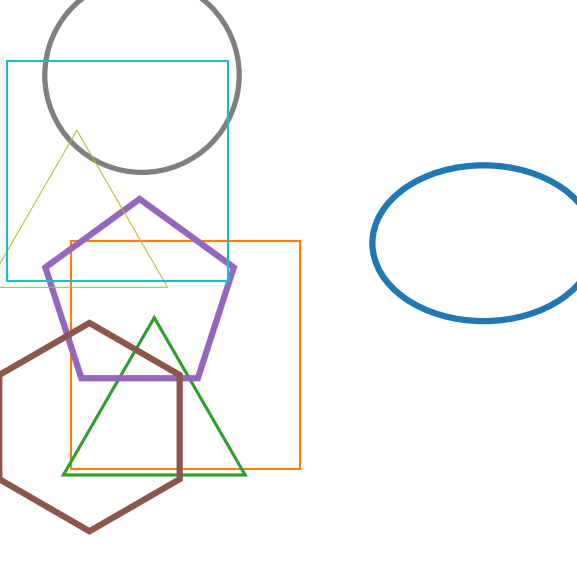[{"shape": "oval", "thickness": 3, "radius": 0.96, "center": [0.838, 0.578]}, {"shape": "square", "thickness": 1, "radius": 0.99, "center": [0.321, 0.385]}, {"shape": "triangle", "thickness": 1.5, "radius": 0.91, "center": [0.267, 0.267]}, {"shape": "pentagon", "thickness": 3, "radius": 0.86, "center": [0.242, 0.483]}, {"shape": "hexagon", "thickness": 3, "radius": 0.9, "center": [0.155, 0.26]}, {"shape": "circle", "thickness": 2.5, "radius": 0.84, "center": [0.246, 0.869]}, {"shape": "triangle", "thickness": 0.5, "radius": 0.91, "center": [0.133, 0.592]}, {"shape": "square", "thickness": 1, "radius": 0.95, "center": [0.203, 0.703]}]